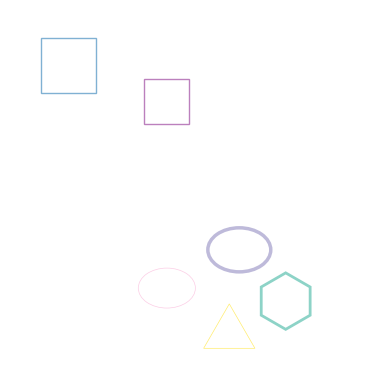[{"shape": "hexagon", "thickness": 2, "radius": 0.37, "center": [0.742, 0.218]}, {"shape": "oval", "thickness": 2.5, "radius": 0.41, "center": [0.622, 0.351]}, {"shape": "square", "thickness": 1, "radius": 0.36, "center": [0.178, 0.831]}, {"shape": "oval", "thickness": 0.5, "radius": 0.37, "center": [0.433, 0.252]}, {"shape": "square", "thickness": 1, "radius": 0.29, "center": [0.432, 0.736]}, {"shape": "triangle", "thickness": 0.5, "radius": 0.38, "center": [0.596, 0.134]}]